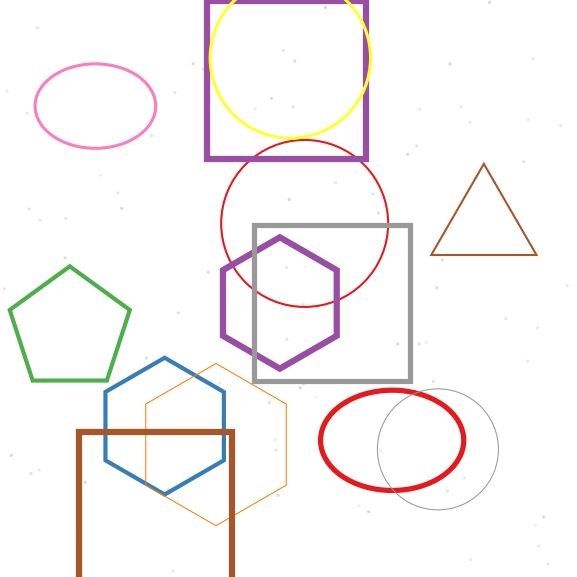[{"shape": "oval", "thickness": 2.5, "radius": 0.62, "center": [0.679, 0.237]}, {"shape": "circle", "thickness": 1, "radius": 0.72, "center": [0.528, 0.612]}, {"shape": "hexagon", "thickness": 2, "radius": 0.59, "center": [0.285, 0.261]}, {"shape": "pentagon", "thickness": 2, "radius": 0.55, "center": [0.121, 0.429]}, {"shape": "square", "thickness": 3, "radius": 0.69, "center": [0.496, 0.861]}, {"shape": "hexagon", "thickness": 3, "radius": 0.57, "center": [0.485, 0.475]}, {"shape": "hexagon", "thickness": 0.5, "radius": 0.7, "center": [0.374, 0.229]}, {"shape": "circle", "thickness": 1.5, "radius": 0.69, "center": [0.503, 0.899]}, {"shape": "triangle", "thickness": 1, "radius": 0.53, "center": [0.838, 0.61]}, {"shape": "square", "thickness": 3, "radius": 0.66, "center": [0.27, 0.118]}, {"shape": "oval", "thickness": 1.5, "radius": 0.52, "center": [0.165, 0.815]}, {"shape": "square", "thickness": 2.5, "radius": 0.68, "center": [0.575, 0.475]}, {"shape": "circle", "thickness": 0.5, "radius": 0.52, "center": [0.758, 0.221]}]